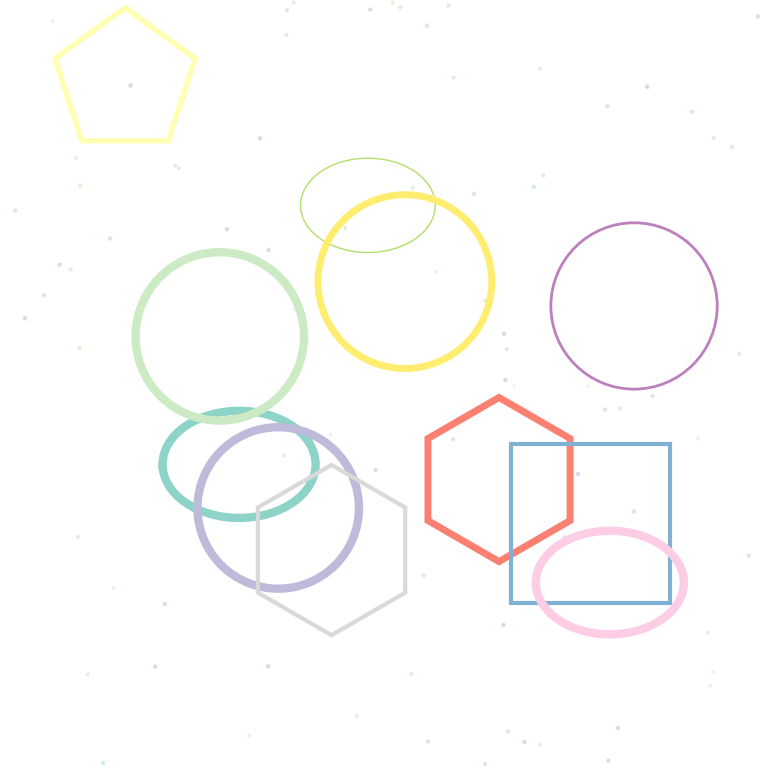[{"shape": "oval", "thickness": 3, "radius": 0.5, "center": [0.311, 0.397]}, {"shape": "pentagon", "thickness": 2, "radius": 0.48, "center": [0.162, 0.895]}, {"shape": "circle", "thickness": 3, "radius": 0.52, "center": [0.361, 0.34]}, {"shape": "hexagon", "thickness": 2.5, "radius": 0.53, "center": [0.648, 0.377]}, {"shape": "square", "thickness": 1.5, "radius": 0.52, "center": [0.767, 0.32]}, {"shape": "oval", "thickness": 0.5, "radius": 0.44, "center": [0.478, 0.733]}, {"shape": "oval", "thickness": 3, "radius": 0.48, "center": [0.792, 0.243]}, {"shape": "hexagon", "thickness": 1.5, "radius": 0.55, "center": [0.431, 0.286]}, {"shape": "circle", "thickness": 1, "radius": 0.54, "center": [0.823, 0.603]}, {"shape": "circle", "thickness": 3, "radius": 0.55, "center": [0.285, 0.563]}, {"shape": "circle", "thickness": 2.5, "radius": 0.56, "center": [0.526, 0.634]}]